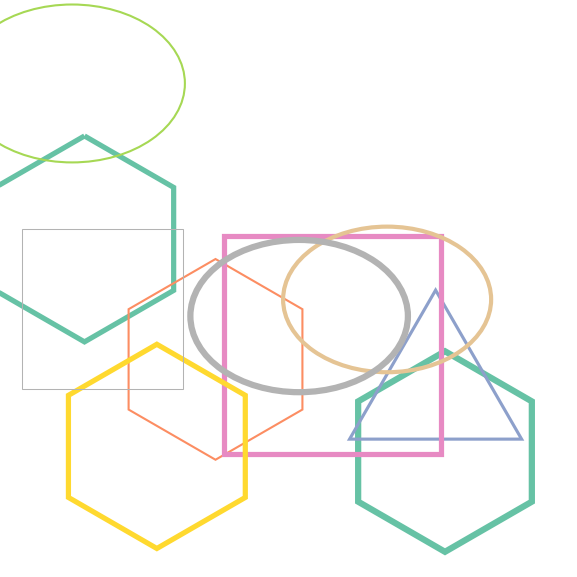[{"shape": "hexagon", "thickness": 3, "radius": 0.87, "center": [0.771, 0.217]}, {"shape": "hexagon", "thickness": 2.5, "radius": 0.89, "center": [0.146, 0.585]}, {"shape": "hexagon", "thickness": 1, "radius": 0.87, "center": [0.373, 0.377]}, {"shape": "triangle", "thickness": 1.5, "radius": 0.86, "center": [0.754, 0.325]}, {"shape": "square", "thickness": 2.5, "radius": 0.94, "center": [0.576, 0.402]}, {"shape": "oval", "thickness": 1, "radius": 0.98, "center": [0.125, 0.855]}, {"shape": "hexagon", "thickness": 2.5, "radius": 0.88, "center": [0.272, 0.226]}, {"shape": "oval", "thickness": 2, "radius": 0.9, "center": [0.67, 0.481]}, {"shape": "oval", "thickness": 3, "radius": 0.94, "center": [0.518, 0.452]}, {"shape": "square", "thickness": 0.5, "radius": 0.69, "center": [0.178, 0.464]}]